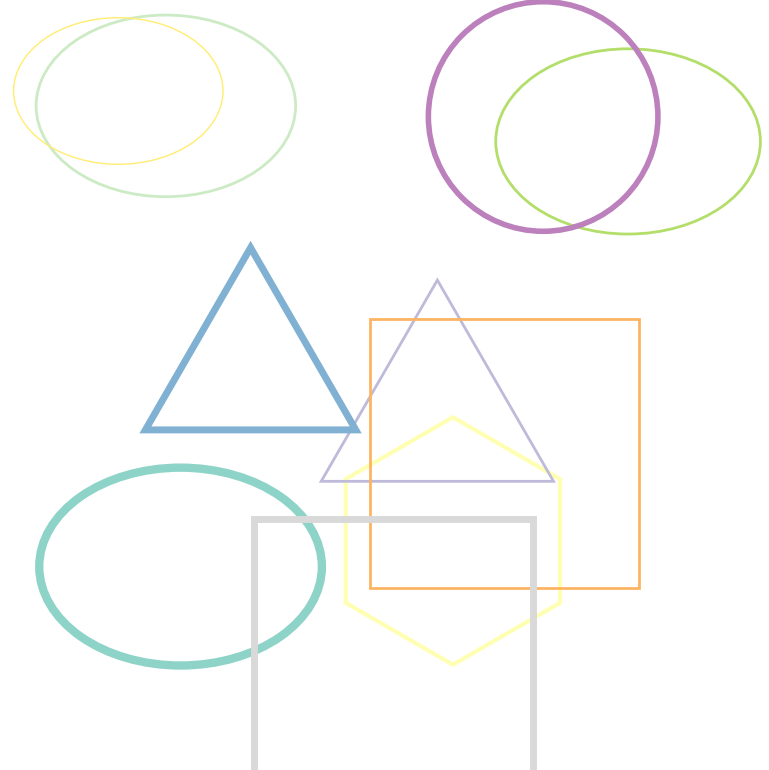[{"shape": "oval", "thickness": 3, "radius": 0.92, "center": [0.235, 0.264]}, {"shape": "hexagon", "thickness": 1.5, "radius": 0.8, "center": [0.588, 0.297]}, {"shape": "triangle", "thickness": 1, "radius": 0.87, "center": [0.568, 0.462]}, {"shape": "triangle", "thickness": 2.5, "radius": 0.79, "center": [0.325, 0.521]}, {"shape": "square", "thickness": 1, "radius": 0.87, "center": [0.655, 0.411]}, {"shape": "oval", "thickness": 1, "radius": 0.86, "center": [0.816, 0.816]}, {"shape": "square", "thickness": 2.5, "radius": 0.91, "center": [0.511, 0.144]}, {"shape": "circle", "thickness": 2, "radius": 0.75, "center": [0.705, 0.849]}, {"shape": "oval", "thickness": 1, "radius": 0.84, "center": [0.215, 0.862]}, {"shape": "oval", "thickness": 0.5, "radius": 0.68, "center": [0.154, 0.882]}]